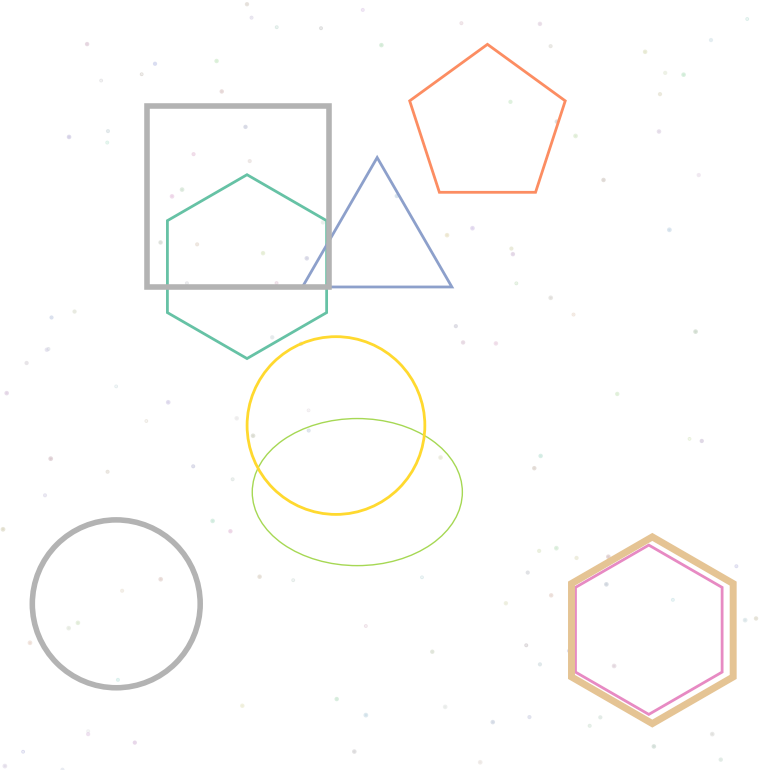[{"shape": "hexagon", "thickness": 1, "radius": 0.6, "center": [0.321, 0.654]}, {"shape": "pentagon", "thickness": 1, "radius": 0.53, "center": [0.633, 0.836]}, {"shape": "triangle", "thickness": 1, "radius": 0.56, "center": [0.49, 0.683]}, {"shape": "hexagon", "thickness": 1, "radius": 0.55, "center": [0.843, 0.182]}, {"shape": "oval", "thickness": 0.5, "radius": 0.68, "center": [0.464, 0.361]}, {"shape": "circle", "thickness": 1, "radius": 0.58, "center": [0.436, 0.447]}, {"shape": "hexagon", "thickness": 2.5, "radius": 0.61, "center": [0.847, 0.181]}, {"shape": "square", "thickness": 2, "radius": 0.59, "center": [0.309, 0.745]}, {"shape": "circle", "thickness": 2, "radius": 0.55, "center": [0.151, 0.216]}]